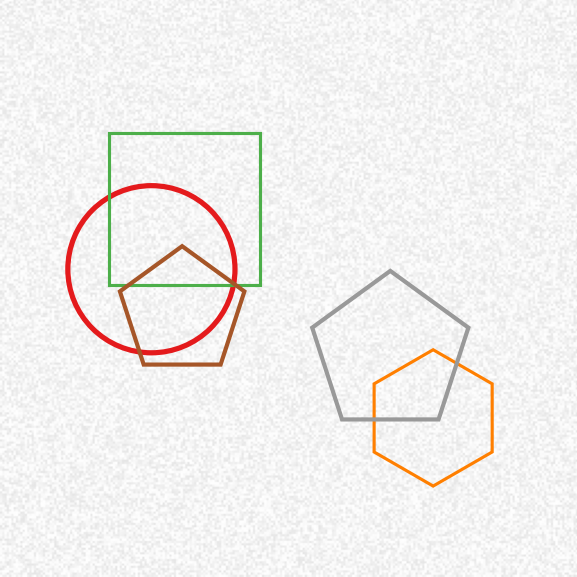[{"shape": "circle", "thickness": 2.5, "radius": 0.72, "center": [0.262, 0.533]}, {"shape": "square", "thickness": 1.5, "radius": 0.66, "center": [0.319, 0.637]}, {"shape": "hexagon", "thickness": 1.5, "radius": 0.59, "center": [0.75, 0.275]}, {"shape": "pentagon", "thickness": 2, "radius": 0.57, "center": [0.315, 0.46]}, {"shape": "pentagon", "thickness": 2, "radius": 0.71, "center": [0.676, 0.388]}]